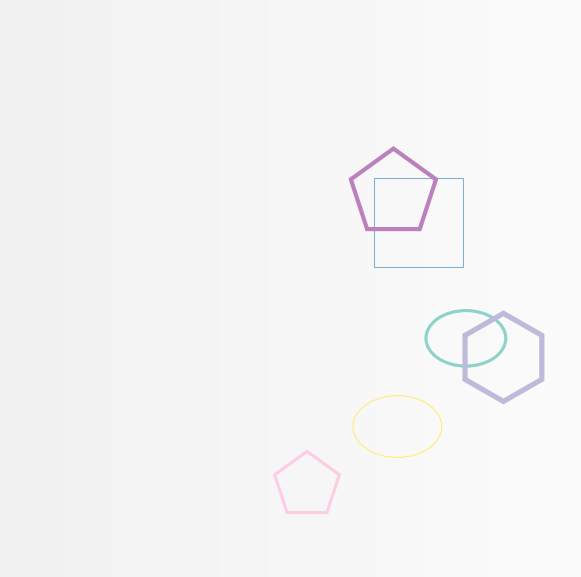[{"shape": "oval", "thickness": 1.5, "radius": 0.34, "center": [0.801, 0.413]}, {"shape": "hexagon", "thickness": 2.5, "radius": 0.38, "center": [0.866, 0.38]}, {"shape": "square", "thickness": 0.5, "radius": 0.38, "center": [0.721, 0.614]}, {"shape": "pentagon", "thickness": 1.5, "radius": 0.29, "center": [0.528, 0.159]}, {"shape": "pentagon", "thickness": 2, "radius": 0.39, "center": [0.677, 0.665]}, {"shape": "oval", "thickness": 0.5, "radius": 0.38, "center": [0.684, 0.26]}]